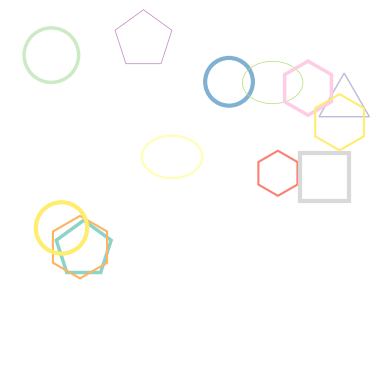[{"shape": "pentagon", "thickness": 2.5, "radius": 0.37, "center": [0.217, 0.353]}, {"shape": "oval", "thickness": 1.5, "radius": 0.39, "center": [0.447, 0.593]}, {"shape": "triangle", "thickness": 1, "radius": 0.38, "center": [0.894, 0.735]}, {"shape": "hexagon", "thickness": 1.5, "radius": 0.29, "center": [0.722, 0.55]}, {"shape": "circle", "thickness": 3, "radius": 0.31, "center": [0.595, 0.788]}, {"shape": "hexagon", "thickness": 1.5, "radius": 0.41, "center": [0.208, 0.358]}, {"shape": "oval", "thickness": 0.5, "radius": 0.39, "center": [0.708, 0.786]}, {"shape": "hexagon", "thickness": 2.5, "radius": 0.35, "center": [0.8, 0.771]}, {"shape": "square", "thickness": 3, "radius": 0.32, "center": [0.843, 0.54]}, {"shape": "pentagon", "thickness": 0.5, "radius": 0.39, "center": [0.373, 0.897]}, {"shape": "circle", "thickness": 2.5, "radius": 0.35, "center": [0.133, 0.857]}, {"shape": "circle", "thickness": 3, "radius": 0.33, "center": [0.16, 0.408]}, {"shape": "hexagon", "thickness": 1.5, "radius": 0.36, "center": [0.882, 0.683]}]